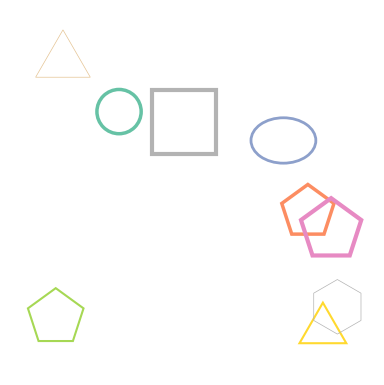[{"shape": "circle", "thickness": 2.5, "radius": 0.29, "center": [0.309, 0.71]}, {"shape": "pentagon", "thickness": 2.5, "radius": 0.36, "center": [0.8, 0.45]}, {"shape": "oval", "thickness": 2, "radius": 0.42, "center": [0.736, 0.635]}, {"shape": "pentagon", "thickness": 3, "radius": 0.41, "center": [0.86, 0.403]}, {"shape": "pentagon", "thickness": 1.5, "radius": 0.38, "center": [0.145, 0.176]}, {"shape": "triangle", "thickness": 1.5, "radius": 0.35, "center": [0.839, 0.144]}, {"shape": "triangle", "thickness": 0.5, "radius": 0.41, "center": [0.164, 0.84]}, {"shape": "hexagon", "thickness": 0.5, "radius": 0.35, "center": [0.876, 0.203]}, {"shape": "square", "thickness": 3, "radius": 0.41, "center": [0.478, 0.683]}]